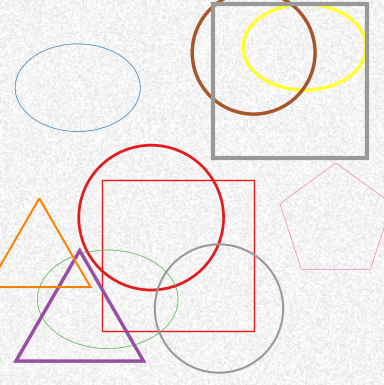[{"shape": "circle", "thickness": 2, "radius": 0.94, "center": [0.393, 0.435]}, {"shape": "square", "thickness": 1, "radius": 0.98, "center": [0.462, 0.336]}, {"shape": "oval", "thickness": 0.5, "radius": 0.81, "center": [0.202, 0.772]}, {"shape": "oval", "thickness": 0.5, "radius": 0.91, "center": [0.28, 0.223]}, {"shape": "triangle", "thickness": 2.5, "radius": 0.96, "center": [0.207, 0.158]}, {"shape": "triangle", "thickness": 1.5, "radius": 0.77, "center": [0.102, 0.331]}, {"shape": "oval", "thickness": 2.5, "radius": 0.8, "center": [0.791, 0.878]}, {"shape": "circle", "thickness": 2.5, "radius": 0.8, "center": [0.659, 0.863]}, {"shape": "pentagon", "thickness": 0.5, "radius": 0.76, "center": [0.872, 0.424]}, {"shape": "square", "thickness": 3, "radius": 1.0, "center": [0.752, 0.79]}, {"shape": "circle", "thickness": 1.5, "radius": 0.83, "center": [0.569, 0.199]}]